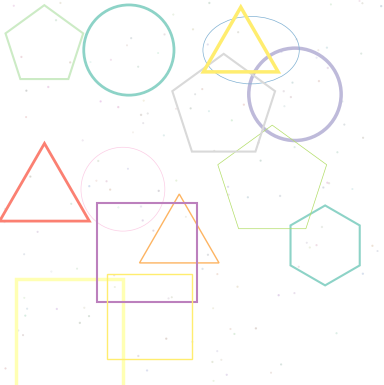[{"shape": "hexagon", "thickness": 1.5, "radius": 0.52, "center": [0.844, 0.363]}, {"shape": "circle", "thickness": 2, "radius": 0.59, "center": [0.335, 0.87]}, {"shape": "square", "thickness": 2.5, "radius": 0.7, "center": [0.181, 0.136]}, {"shape": "circle", "thickness": 2.5, "radius": 0.6, "center": [0.766, 0.755]}, {"shape": "triangle", "thickness": 2, "radius": 0.67, "center": [0.116, 0.493]}, {"shape": "oval", "thickness": 0.5, "radius": 0.63, "center": [0.652, 0.87]}, {"shape": "triangle", "thickness": 1, "radius": 0.6, "center": [0.466, 0.377]}, {"shape": "pentagon", "thickness": 0.5, "radius": 0.74, "center": [0.707, 0.526]}, {"shape": "circle", "thickness": 0.5, "radius": 0.54, "center": [0.319, 0.509]}, {"shape": "pentagon", "thickness": 1.5, "radius": 0.7, "center": [0.581, 0.72]}, {"shape": "square", "thickness": 1.5, "radius": 0.65, "center": [0.381, 0.344]}, {"shape": "pentagon", "thickness": 1.5, "radius": 0.53, "center": [0.115, 0.88]}, {"shape": "triangle", "thickness": 2.5, "radius": 0.56, "center": [0.625, 0.869]}, {"shape": "square", "thickness": 1, "radius": 0.55, "center": [0.389, 0.178]}]